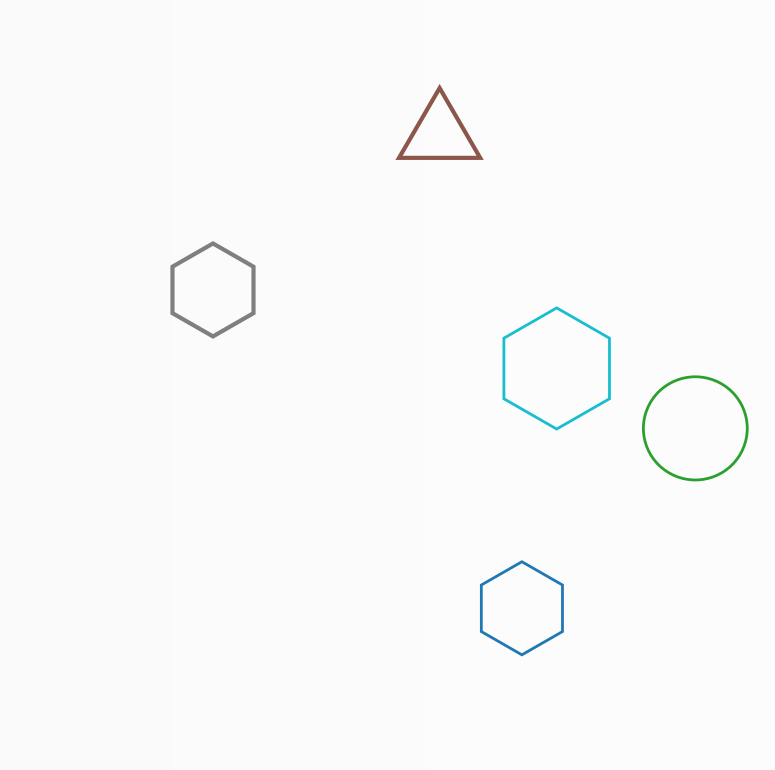[{"shape": "hexagon", "thickness": 1, "radius": 0.3, "center": [0.673, 0.21]}, {"shape": "circle", "thickness": 1, "radius": 0.34, "center": [0.897, 0.444]}, {"shape": "triangle", "thickness": 1.5, "radius": 0.3, "center": [0.567, 0.825]}, {"shape": "hexagon", "thickness": 1.5, "radius": 0.3, "center": [0.275, 0.623]}, {"shape": "hexagon", "thickness": 1, "radius": 0.39, "center": [0.718, 0.521]}]